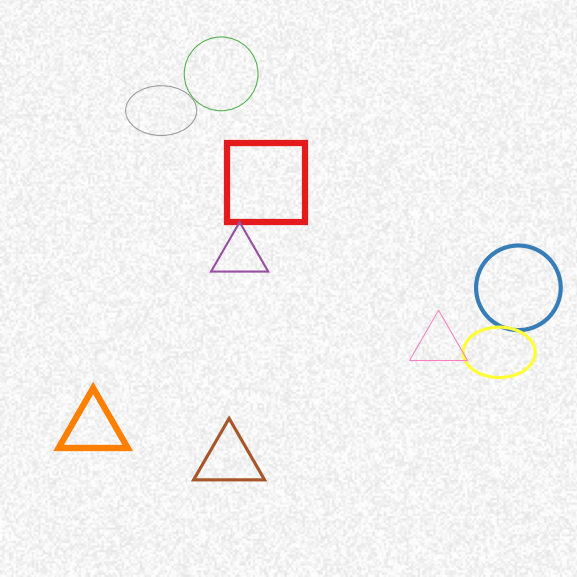[{"shape": "square", "thickness": 3, "radius": 0.34, "center": [0.461, 0.684]}, {"shape": "circle", "thickness": 2, "radius": 0.37, "center": [0.898, 0.501]}, {"shape": "circle", "thickness": 0.5, "radius": 0.32, "center": [0.383, 0.871]}, {"shape": "triangle", "thickness": 1, "radius": 0.29, "center": [0.415, 0.557]}, {"shape": "triangle", "thickness": 3, "radius": 0.35, "center": [0.161, 0.258]}, {"shape": "oval", "thickness": 1.5, "radius": 0.31, "center": [0.864, 0.389]}, {"shape": "triangle", "thickness": 1.5, "radius": 0.35, "center": [0.397, 0.204]}, {"shape": "triangle", "thickness": 0.5, "radius": 0.29, "center": [0.759, 0.404]}, {"shape": "oval", "thickness": 0.5, "radius": 0.31, "center": [0.279, 0.808]}]